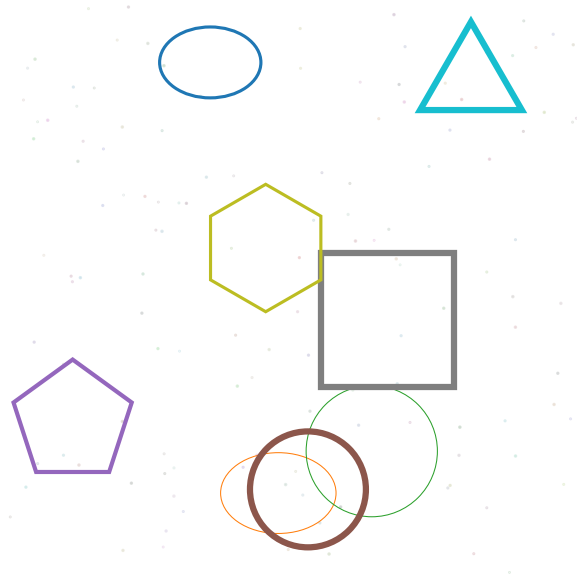[{"shape": "oval", "thickness": 1.5, "radius": 0.44, "center": [0.364, 0.891]}, {"shape": "oval", "thickness": 0.5, "radius": 0.5, "center": [0.482, 0.145]}, {"shape": "circle", "thickness": 0.5, "radius": 0.57, "center": [0.644, 0.218]}, {"shape": "pentagon", "thickness": 2, "radius": 0.54, "center": [0.126, 0.269]}, {"shape": "circle", "thickness": 3, "radius": 0.5, "center": [0.533, 0.152]}, {"shape": "square", "thickness": 3, "radius": 0.58, "center": [0.671, 0.445]}, {"shape": "hexagon", "thickness": 1.5, "radius": 0.55, "center": [0.46, 0.57]}, {"shape": "triangle", "thickness": 3, "radius": 0.51, "center": [0.816, 0.859]}]